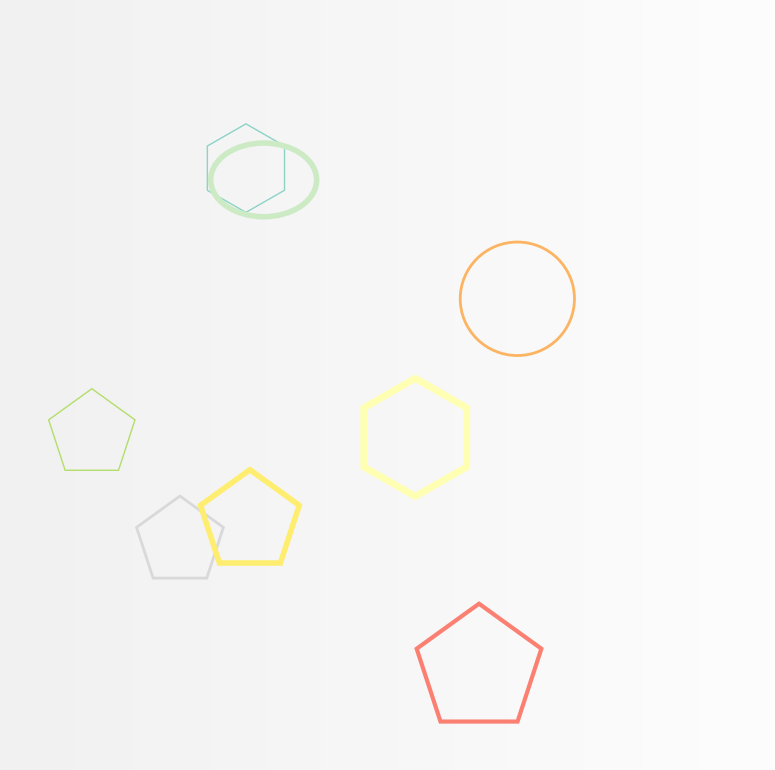[{"shape": "hexagon", "thickness": 0.5, "radius": 0.29, "center": [0.317, 0.782]}, {"shape": "hexagon", "thickness": 2.5, "radius": 0.38, "center": [0.536, 0.432]}, {"shape": "pentagon", "thickness": 1.5, "radius": 0.42, "center": [0.618, 0.131]}, {"shape": "circle", "thickness": 1, "radius": 0.37, "center": [0.668, 0.612]}, {"shape": "pentagon", "thickness": 0.5, "radius": 0.29, "center": [0.118, 0.437]}, {"shape": "pentagon", "thickness": 1, "radius": 0.29, "center": [0.232, 0.297]}, {"shape": "oval", "thickness": 2, "radius": 0.34, "center": [0.34, 0.766]}, {"shape": "pentagon", "thickness": 2, "radius": 0.33, "center": [0.322, 0.323]}]